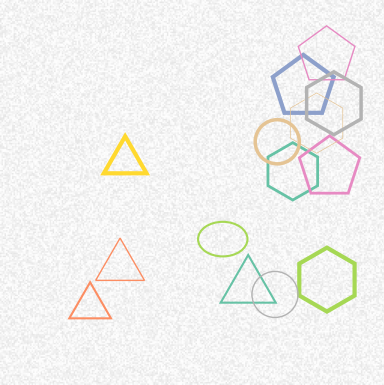[{"shape": "triangle", "thickness": 1.5, "radius": 0.41, "center": [0.645, 0.255]}, {"shape": "hexagon", "thickness": 2, "radius": 0.37, "center": [0.761, 0.555]}, {"shape": "triangle", "thickness": 1, "radius": 0.37, "center": [0.312, 0.308]}, {"shape": "triangle", "thickness": 1.5, "radius": 0.31, "center": [0.234, 0.204]}, {"shape": "pentagon", "thickness": 3, "radius": 0.42, "center": [0.788, 0.774]}, {"shape": "pentagon", "thickness": 1, "radius": 0.39, "center": [0.848, 0.855]}, {"shape": "pentagon", "thickness": 2, "radius": 0.41, "center": [0.856, 0.565]}, {"shape": "hexagon", "thickness": 3, "radius": 0.41, "center": [0.849, 0.274]}, {"shape": "oval", "thickness": 1.5, "radius": 0.32, "center": [0.579, 0.379]}, {"shape": "triangle", "thickness": 3, "radius": 0.32, "center": [0.325, 0.582]}, {"shape": "circle", "thickness": 2.5, "radius": 0.29, "center": [0.72, 0.632]}, {"shape": "hexagon", "thickness": 0.5, "radius": 0.39, "center": [0.822, 0.68]}, {"shape": "circle", "thickness": 1, "radius": 0.3, "center": [0.714, 0.235]}, {"shape": "hexagon", "thickness": 2.5, "radius": 0.41, "center": [0.867, 0.732]}]